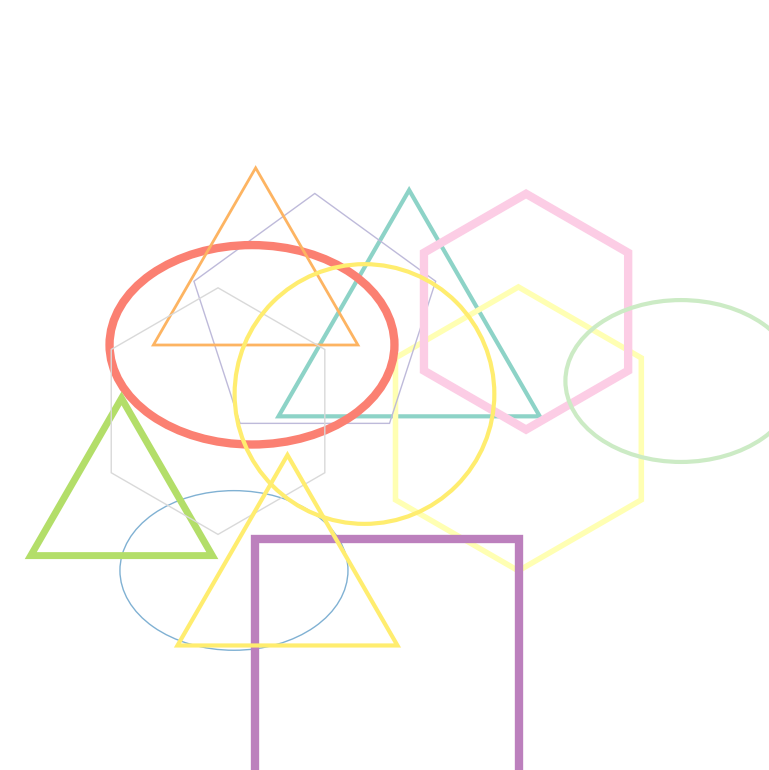[{"shape": "triangle", "thickness": 1.5, "radius": 0.98, "center": [0.531, 0.557]}, {"shape": "hexagon", "thickness": 2, "radius": 0.92, "center": [0.673, 0.443]}, {"shape": "pentagon", "thickness": 0.5, "radius": 0.83, "center": [0.409, 0.584]}, {"shape": "oval", "thickness": 3, "radius": 0.93, "center": [0.327, 0.552]}, {"shape": "oval", "thickness": 0.5, "radius": 0.74, "center": [0.304, 0.259]}, {"shape": "triangle", "thickness": 1, "radius": 0.77, "center": [0.332, 0.629]}, {"shape": "triangle", "thickness": 2.5, "radius": 0.68, "center": [0.158, 0.347]}, {"shape": "hexagon", "thickness": 3, "radius": 0.77, "center": [0.683, 0.595]}, {"shape": "hexagon", "thickness": 0.5, "radius": 0.8, "center": [0.283, 0.466]}, {"shape": "square", "thickness": 3, "radius": 0.86, "center": [0.503, 0.13]}, {"shape": "oval", "thickness": 1.5, "radius": 0.75, "center": [0.884, 0.505]}, {"shape": "circle", "thickness": 1.5, "radius": 0.84, "center": [0.473, 0.488]}, {"shape": "triangle", "thickness": 1.5, "radius": 0.82, "center": [0.373, 0.244]}]